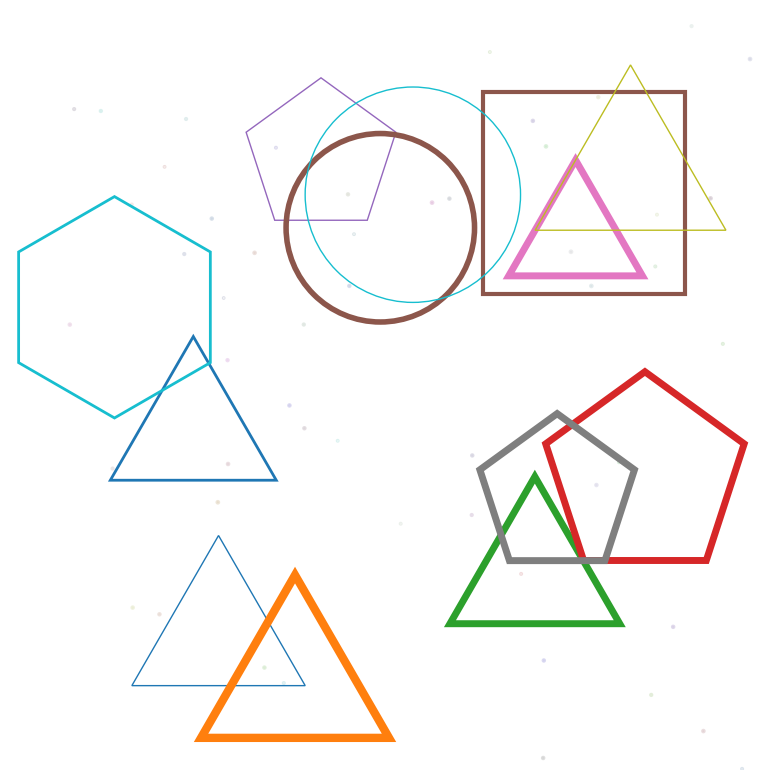[{"shape": "triangle", "thickness": 0.5, "radius": 0.65, "center": [0.284, 0.175]}, {"shape": "triangle", "thickness": 1, "radius": 0.62, "center": [0.251, 0.439]}, {"shape": "triangle", "thickness": 3, "radius": 0.7, "center": [0.383, 0.112]}, {"shape": "triangle", "thickness": 2.5, "radius": 0.64, "center": [0.695, 0.254]}, {"shape": "pentagon", "thickness": 2.5, "radius": 0.68, "center": [0.838, 0.382]}, {"shape": "pentagon", "thickness": 0.5, "radius": 0.51, "center": [0.417, 0.797]}, {"shape": "square", "thickness": 1.5, "radius": 0.66, "center": [0.758, 0.749]}, {"shape": "circle", "thickness": 2, "radius": 0.61, "center": [0.494, 0.704]}, {"shape": "triangle", "thickness": 2.5, "radius": 0.5, "center": [0.747, 0.692]}, {"shape": "pentagon", "thickness": 2.5, "radius": 0.53, "center": [0.724, 0.357]}, {"shape": "triangle", "thickness": 0.5, "radius": 0.72, "center": [0.819, 0.773]}, {"shape": "circle", "thickness": 0.5, "radius": 0.7, "center": [0.536, 0.747]}, {"shape": "hexagon", "thickness": 1, "radius": 0.72, "center": [0.149, 0.601]}]